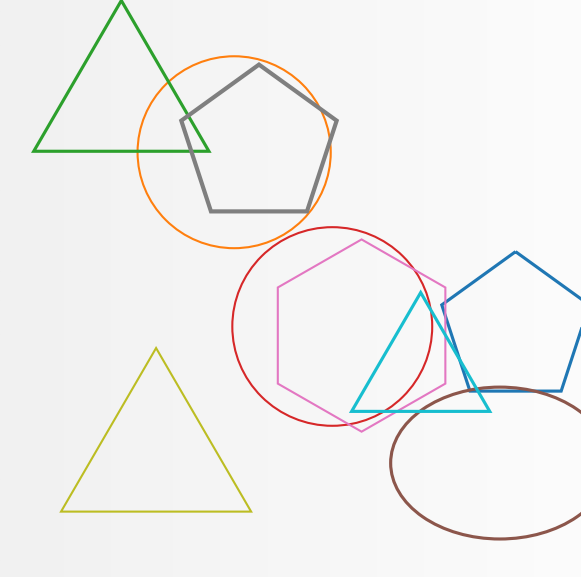[{"shape": "pentagon", "thickness": 1.5, "radius": 0.67, "center": [0.887, 0.43]}, {"shape": "circle", "thickness": 1, "radius": 0.83, "center": [0.403, 0.736]}, {"shape": "triangle", "thickness": 1.5, "radius": 0.87, "center": [0.209, 0.824]}, {"shape": "circle", "thickness": 1, "radius": 0.86, "center": [0.572, 0.434]}, {"shape": "oval", "thickness": 1.5, "radius": 0.94, "center": [0.86, 0.197]}, {"shape": "hexagon", "thickness": 1, "radius": 0.83, "center": [0.622, 0.418]}, {"shape": "pentagon", "thickness": 2, "radius": 0.7, "center": [0.446, 0.747]}, {"shape": "triangle", "thickness": 1, "radius": 0.94, "center": [0.269, 0.208]}, {"shape": "triangle", "thickness": 1.5, "radius": 0.69, "center": [0.724, 0.355]}]